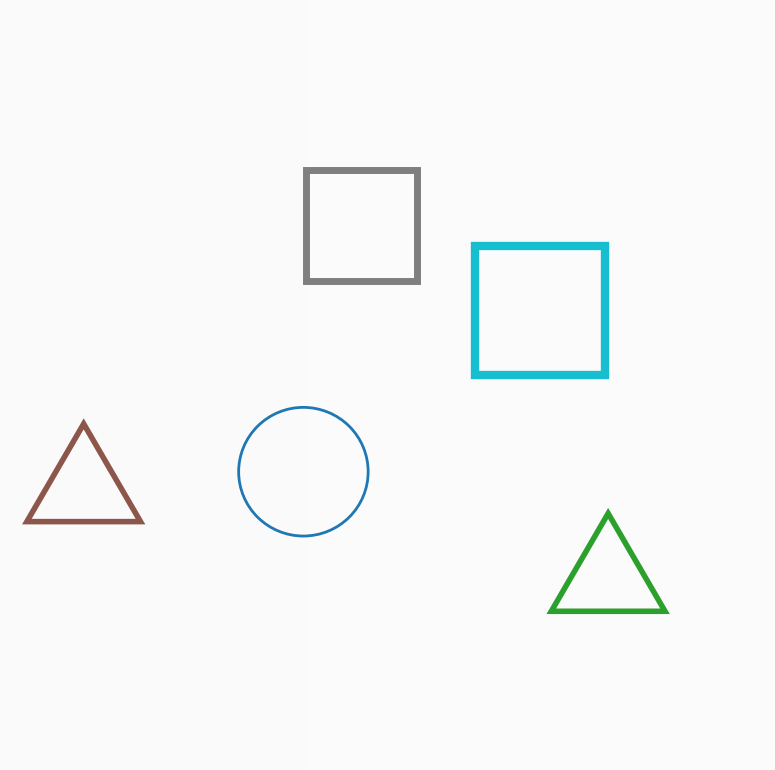[{"shape": "circle", "thickness": 1, "radius": 0.42, "center": [0.391, 0.387]}, {"shape": "triangle", "thickness": 2, "radius": 0.42, "center": [0.785, 0.248]}, {"shape": "triangle", "thickness": 2, "radius": 0.42, "center": [0.108, 0.365]}, {"shape": "square", "thickness": 2.5, "radius": 0.36, "center": [0.466, 0.707]}, {"shape": "square", "thickness": 3, "radius": 0.42, "center": [0.697, 0.597]}]